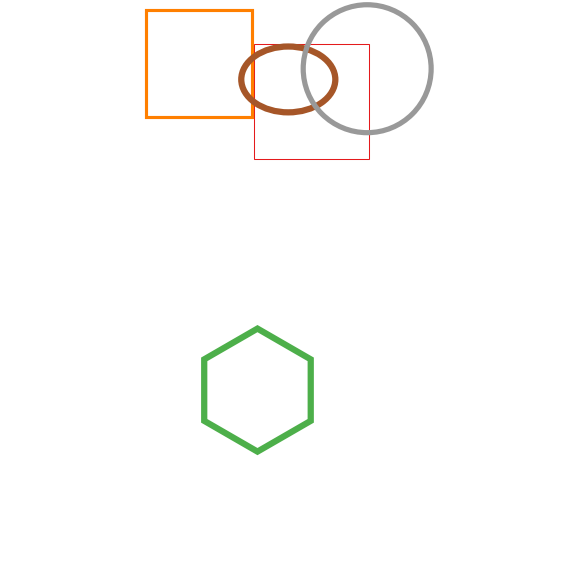[{"shape": "square", "thickness": 0.5, "radius": 0.5, "center": [0.54, 0.824]}, {"shape": "hexagon", "thickness": 3, "radius": 0.53, "center": [0.446, 0.324]}, {"shape": "square", "thickness": 1.5, "radius": 0.46, "center": [0.344, 0.889]}, {"shape": "oval", "thickness": 3, "radius": 0.41, "center": [0.499, 0.862]}, {"shape": "circle", "thickness": 2.5, "radius": 0.55, "center": [0.636, 0.88]}]